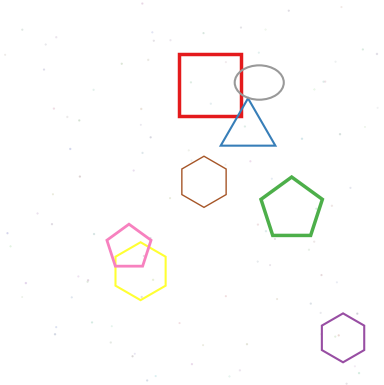[{"shape": "square", "thickness": 2.5, "radius": 0.4, "center": [0.546, 0.779]}, {"shape": "triangle", "thickness": 1.5, "radius": 0.41, "center": [0.644, 0.663]}, {"shape": "pentagon", "thickness": 2.5, "radius": 0.42, "center": [0.758, 0.456]}, {"shape": "hexagon", "thickness": 1.5, "radius": 0.32, "center": [0.891, 0.123]}, {"shape": "hexagon", "thickness": 1.5, "radius": 0.38, "center": [0.365, 0.296]}, {"shape": "hexagon", "thickness": 1, "radius": 0.33, "center": [0.53, 0.528]}, {"shape": "pentagon", "thickness": 2, "radius": 0.3, "center": [0.335, 0.357]}, {"shape": "oval", "thickness": 1.5, "radius": 0.32, "center": [0.673, 0.786]}]